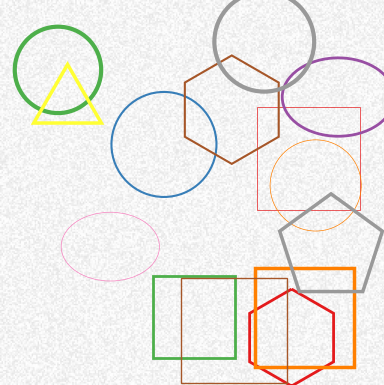[{"shape": "hexagon", "thickness": 2, "radius": 0.63, "center": [0.757, 0.123]}, {"shape": "square", "thickness": 0.5, "radius": 0.67, "center": [0.801, 0.588]}, {"shape": "circle", "thickness": 1.5, "radius": 0.68, "center": [0.426, 0.625]}, {"shape": "circle", "thickness": 3, "radius": 0.56, "center": [0.151, 0.818]}, {"shape": "square", "thickness": 2, "radius": 0.53, "center": [0.504, 0.176]}, {"shape": "oval", "thickness": 2, "radius": 0.73, "center": [0.879, 0.748]}, {"shape": "square", "thickness": 2.5, "radius": 0.64, "center": [0.791, 0.175]}, {"shape": "circle", "thickness": 0.5, "radius": 0.59, "center": [0.82, 0.518]}, {"shape": "triangle", "thickness": 2.5, "radius": 0.51, "center": [0.175, 0.731]}, {"shape": "square", "thickness": 1, "radius": 0.68, "center": [0.608, 0.141]}, {"shape": "hexagon", "thickness": 1.5, "radius": 0.7, "center": [0.602, 0.715]}, {"shape": "oval", "thickness": 0.5, "radius": 0.64, "center": [0.287, 0.359]}, {"shape": "circle", "thickness": 3, "radius": 0.65, "center": [0.686, 0.892]}, {"shape": "pentagon", "thickness": 2.5, "radius": 0.7, "center": [0.86, 0.356]}]